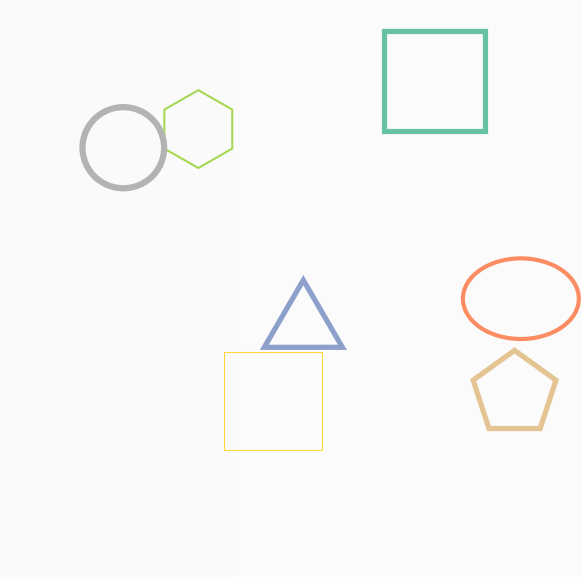[{"shape": "square", "thickness": 2.5, "radius": 0.44, "center": [0.747, 0.859]}, {"shape": "oval", "thickness": 2, "radius": 0.5, "center": [0.896, 0.482]}, {"shape": "triangle", "thickness": 2.5, "radius": 0.39, "center": [0.522, 0.437]}, {"shape": "hexagon", "thickness": 1, "radius": 0.34, "center": [0.341, 0.776]}, {"shape": "square", "thickness": 0.5, "radius": 0.42, "center": [0.469, 0.305]}, {"shape": "pentagon", "thickness": 2.5, "radius": 0.37, "center": [0.885, 0.318]}, {"shape": "circle", "thickness": 3, "radius": 0.35, "center": [0.212, 0.743]}]